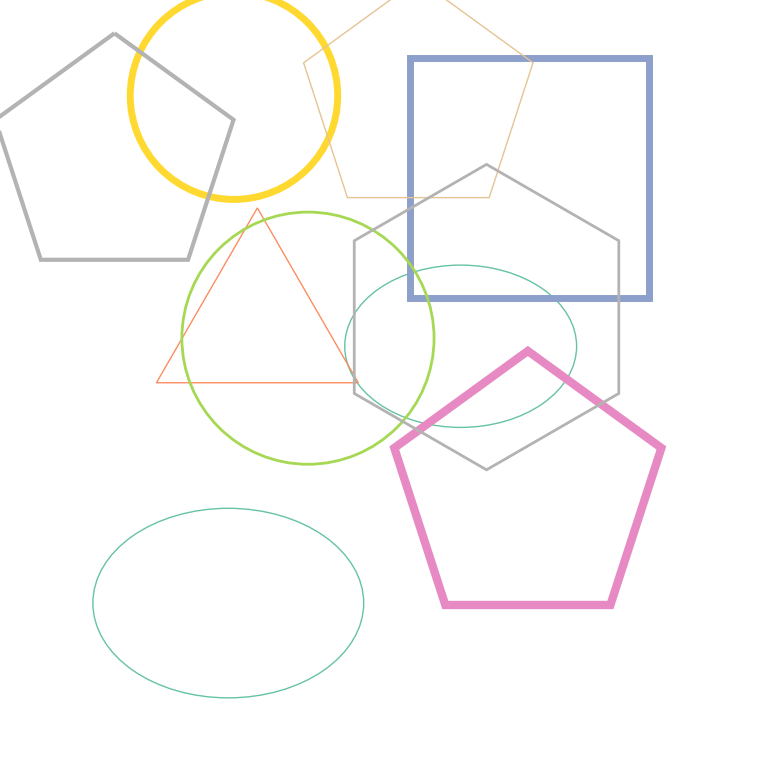[{"shape": "oval", "thickness": 0.5, "radius": 0.75, "center": [0.598, 0.55]}, {"shape": "oval", "thickness": 0.5, "radius": 0.88, "center": [0.296, 0.217]}, {"shape": "triangle", "thickness": 0.5, "radius": 0.76, "center": [0.334, 0.579]}, {"shape": "square", "thickness": 2.5, "radius": 0.78, "center": [0.688, 0.768]}, {"shape": "pentagon", "thickness": 3, "radius": 0.91, "center": [0.686, 0.362]}, {"shape": "circle", "thickness": 1, "radius": 0.82, "center": [0.4, 0.561]}, {"shape": "circle", "thickness": 2.5, "radius": 0.67, "center": [0.304, 0.876]}, {"shape": "pentagon", "thickness": 0.5, "radius": 0.78, "center": [0.543, 0.87]}, {"shape": "hexagon", "thickness": 1, "radius": 0.99, "center": [0.632, 0.588]}, {"shape": "pentagon", "thickness": 1.5, "radius": 0.81, "center": [0.149, 0.794]}]